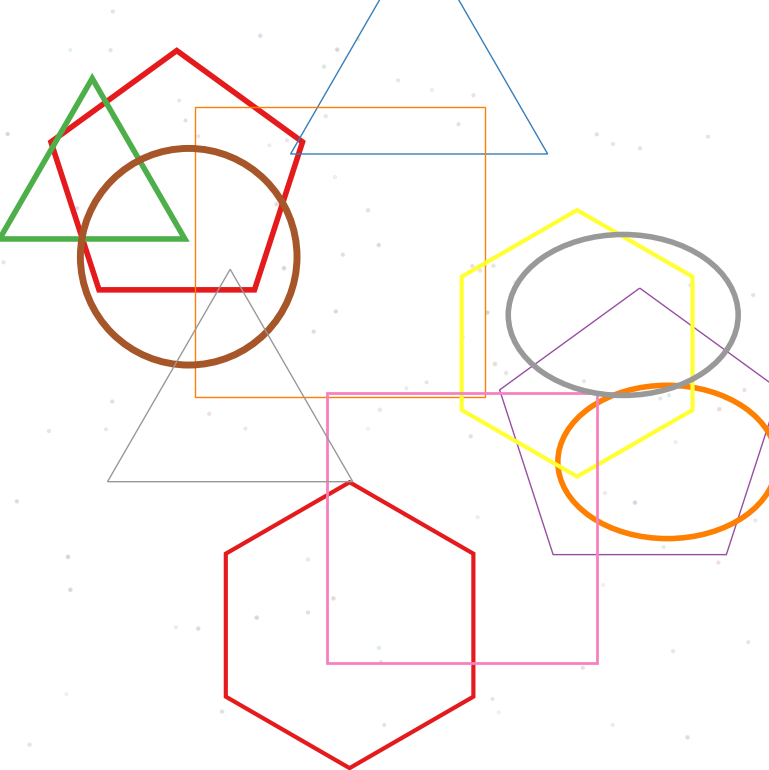[{"shape": "hexagon", "thickness": 1.5, "radius": 0.93, "center": [0.454, 0.188]}, {"shape": "pentagon", "thickness": 2, "radius": 0.86, "center": [0.23, 0.763]}, {"shape": "triangle", "thickness": 0.5, "radius": 0.96, "center": [0.544, 0.896]}, {"shape": "triangle", "thickness": 2, "radius": 0.69, "center": [0.12, 0.759]}, {"shape": "pentagon", "thickness": 0.5, "radius": 0.96, "center": [0.831, 0.435]}, {"shape": "oval", "thickness": 2, "radius": 0.71, "center": [0.867, 0.4]}, {"shape": "square", "thickness": 0.5, "radius": 0.94, "center": [0.442, 0.673]}, {"shape": "hexagon", "thickness": 1.5, "radius": 0.87, "center": [0.749, 0.554]}, {"shape": "circle", "thickness": 2.5, "radius": 0.7, "center": [0.245, 0.667]}, {"shape": "square", "thickness": 1, "radius": 0.88, "center": [0.6, 0.314]}, {"shape": "oval", "thickness": 2, "radius": 0.75, "center": [0.809, 0.591]}, {"shape": "triangle", "thickness": 0.5, "radius": 0.92, "center": [0.299, 0.466]}]